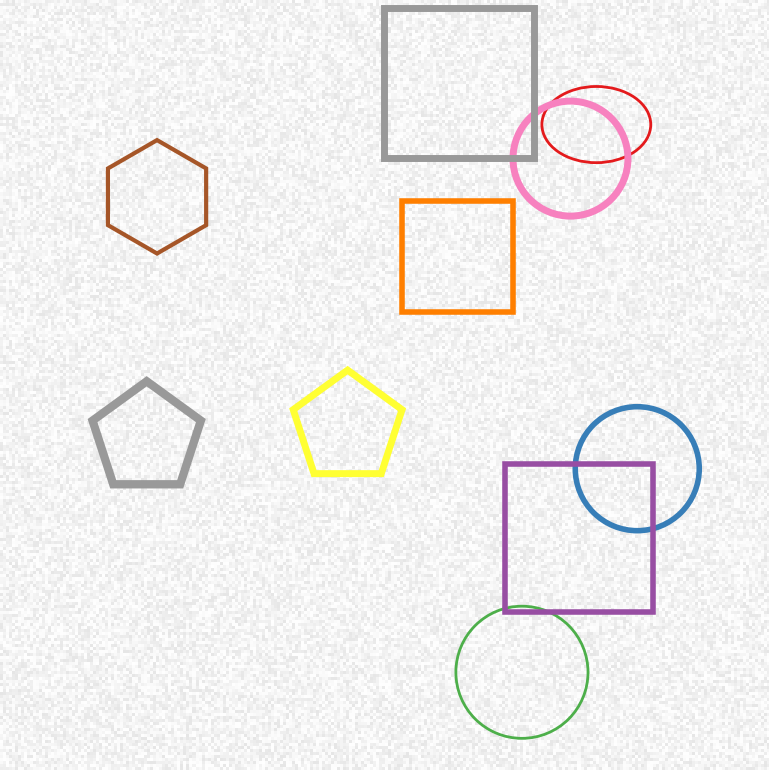[{"shape": "oval", "thickness": 1, "radius": 0.35, "center": [0.774, 0.838]}, {"shape": "circle", "thickness": 2, "radius": 0.4, "center": [0.828, 0.391]}, {"shape": "circle", "thickness": 1, "radius": 0.43, "center": [0.678, 0.127]}, {"shape": "square", "thickness": 2, "radius": 0.48, "center": [0.752, 0.301]}, {"shape": "square", "thickness": 2, "radius": 0.36, "center": [0.594, 0.666]}, {"shape": "pentagon", "thickness": 2.5, "radius": 0.37, "center": [0.451, 0.445]}, {"shape": "hexagon", "thickness": 1.5, "radius": 0.37, "center": [0.204, 0.744]}, {"shape": "circle", "thickness": 2.5, "radius": 0.37, "center": [0.741, 0.794]}, {"shape": "pentagon", "thickness": 3, "radius": 0.37, "center": [0.191, 0.431]}, {"shape": "square", "thickness": 2.5, "radius": 0.49, "center": [0.596, 0.892]}]